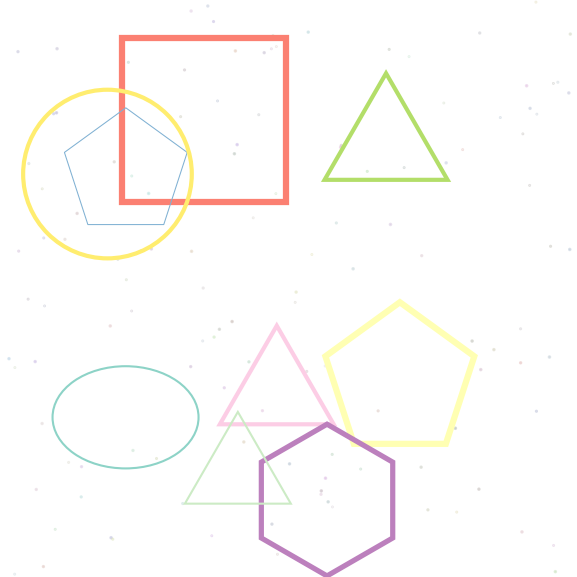[{"shape": "oval", "thickness": 1, "radius": 0.63, "center": [0.217, 0.277]}, {"shape": "pentagon", "thickness": 3, "radius": 0.68, "center": [0.692, 0.34]}, {"shape": "square", "thickness": 3, "radius": 0.71, "center": [0.353, 0.791]}, {"shape": "pentagon", "thickness": 0.5, "radius": 0.56, "center": [0.218, 0.701]}, {"shape": "triangle", "thickness": 2, "radius": 0.61, "center": [0.668, 0.749]}, {"shape": "triangle", "thickness": 2, "radius": 0.57, "center": [0.479, 0.321]}, {"shape": "hexagon", "thickness": 2.5, "radius": 0.66, "center": [0.566, 0.133]}, {"shape": "triangle", "thickness": 1, "radius": 0.53, "center": [0.412, 0.18]}, {"shape": "circle", "thickness": 2, "radius": 0.73, "center": [0.186, 0.698]}]